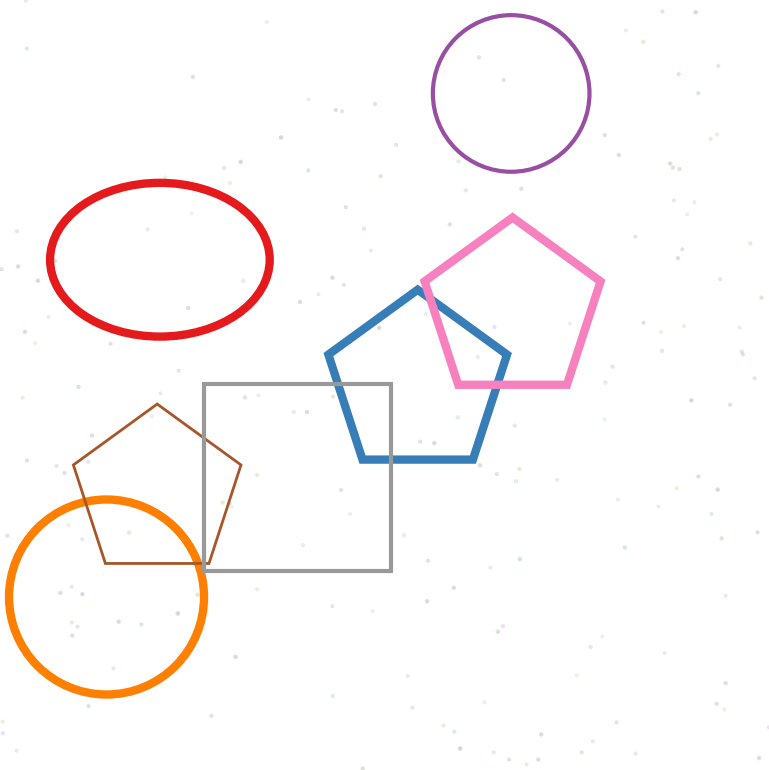[{"shape": "oval", "thickness": 3, "radius": 0.71, "center": [0.208, 0.663]}, {"shape": "pentagon", "thickness": 3, "radius": 0.61, "center": [0.542, 0.502]}, {"shape": "circle", "thickness": 1.5, "radius": 0.51, "center": [0.664, 0.879]}, {"shape": "circle", "thickness": 3, "radius": 0.63, "center": [0.138, 0.225]}, {"shape": "pentagon", "thickness": 1, "radius": 0.57, "center": [0.204, 0.361]}, {"shape": "pentagon", "thickness": 3, "radius": 0.6, "center": [0.666, 0.597]}, {"shape": "square", "thickness": 1.5, "radius": 0.61, "center": [0.386, 0.38]}]